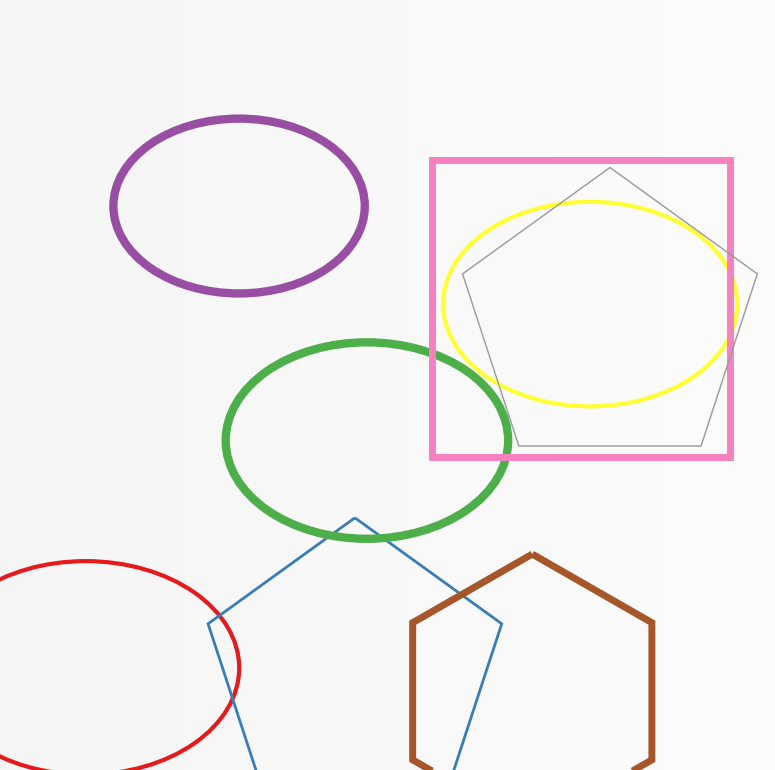[{"shape": "oval", "thickness": 1.5, "radius": 0.99, "center": [0.111, 0.133]}, {"shape": "pentagon", "thickness": 1, "radius": 1.0, "center": [0.458, 0.128]}, {"shape": "oval", "thickness": 3, "radius": 0.91, "center": [0.473, 0.428]}, {"shape": "oval", "thickness": 3, "radius": 0.81, "center": [0.308, 0.732]}, {"shape": "oval", "thickness": 1.5, "radius": 0.95, "center": [0.761, 0.605]}, {"shape": "hexagon", "thickness": 2.5, "radius": 0.89, "center": [0.687, 0.102]}, {"shape": "square", "thickness": 2.5, "radius": 0.96, "center": [0.75, 0.599]}, {"shape": "pentagon", "thickness": 0.5, "radius": 1.0, "center": [0.787, 0.583]}]